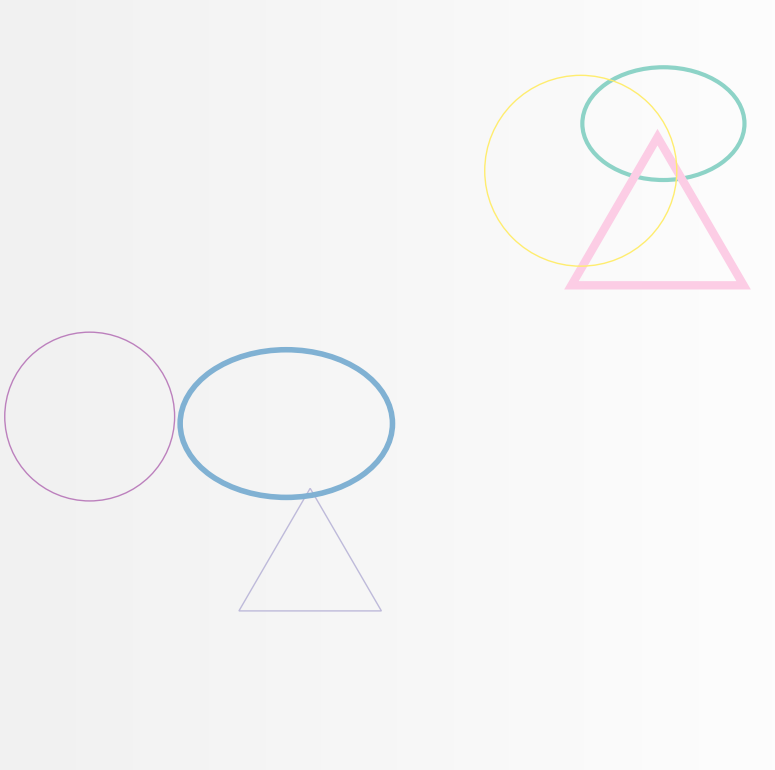[{"shape": "oval", "thickness": 1.5, "radius": 0.52, "center": [0.856, 0.839]}, {"shape": "triangle", "thickness": 0.5, "radius": 0.53, "center": [0.4, 0.26]}, {"shape": "oval", "thickness": 2, "radius": 0.68, "center": [0.369, 0.45]}, {"shape": "triangle", "thickness": 3, "radius": 0.64, "center": [0.848, 0.694]}, {"shape": "circle", "thickness": 0.5, "radius": 0.55, "center": [0.116, 0.459]}, {"shape": "circle", "thickness": 0.5, "radius": 0.62, "center": [0.749, 0.778]}]